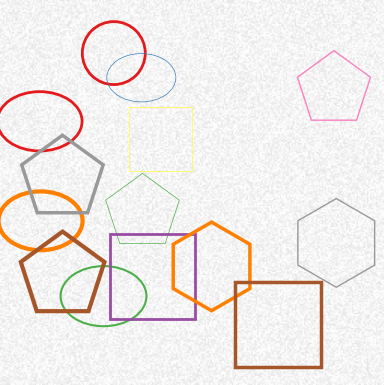[{"shape": "circle", "thickness": 2, "radius": 0.41, "center": [0.296, 0.862]}, {"shape": "oval", "thickness": 2, "radius": 0.55, "center": [0.103, 0.685]}, {"shape": "oval", "thickness": 0.5, "radius": 0.45, "center": [0.367, 0.798]}, {"shape": "pentagon", "thickness": 0.5, "radius": 0.5, "center": [0.37, 0.449]}, {"shape": "oval", "thickness": 1.5, "radius": 0.56, "center": [0.269, 0.231]}, {"shape": "square", "thickness": 2, "radius": 0.55, "center": [0.396, 0.282]}, {"shape": "oval", "thickness": 3, "radius": 0.55, "center": [0.105, 0.426]}, {"shape": "hexagon", "thickness": 2.5, "radius": 0.57, "center": [0.549, 0.308]}, {"shape": "square", "thickness": 0.5, "radius": 0.41, "center": [0.417, 0.639]}, {"shape": "pentagon", "thickness": 3, "radius": 0.57, "center": [0.163, 0.284]}, {"shape": "square", "thickness": 2.5, "radius": 0.56, "center": [0.723, 0.157]}, {"shape": "pentagon", "thickness": 1, "radius": 0.5, "center": [0.867, 0.769]}, {"shape": "hexagon", "thickness": 1, "radius": 0.58, "center": [0.873, 0.369]}, {"shape": "pentagon", "thickness": 2.5, "radius": 0.56, "center": [0.162, 0.537]}]